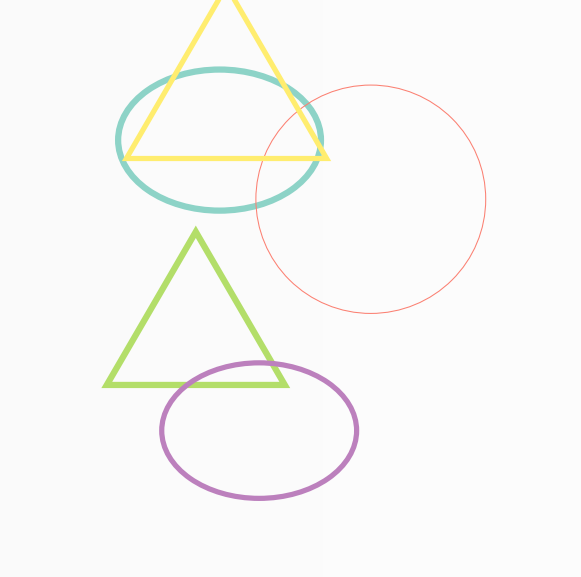[{"shape": "oval", "thickness": 3, "radius": 0.87, "center": [0.378, 0.757]}, {"shape": "circle", "thickness": 0.5, "radius": 0.99, "center": [0.638, 0.654]}, {"shape": "triangle", "thickness": 3, "radius": 0.88, "center": [0.337, 0.421]}, {"shape": "oval", "thickness": 2.5, "radius": 0.84, "center": [0.446, 0.254]}, {"shape": "triangle", "thickness": 2.5, "radius": 0.99, "center": [0.39, 0.824]}]